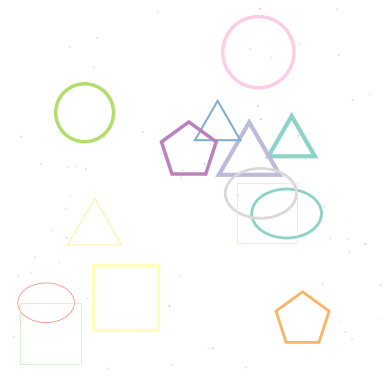[{"shape": "oval", "thickness": 2, "radius": 0.45, "center": [0.744, 0.445]}, {"shape": "triangle", "thickness": 3, "radius": 0.35, "center": [0.758, 0.629]}, {"shape": "square", "thickness": 2, "radius": 0.42, "center": [0.326, 0.228]}, {"shape": "triangle", "thickness": 3, "radius": 0.46, "center": [0.647, 0.591]}, {"shape": "oval", "thickness": 0.5, "radius": 0.37, "center": [0.12, 0.214]}, {"shape": "triangle", "thickness": 1.5, "radius": 0.34, "center": [0.565, 0.67]}, {"shape": "pentagon", "thickness": 2, "radius": 0.36, "center": [0.786, 0.169]}, {"shape": "circle", "thickness": 2.5, "radius": 0.38, "center": [0.22, 0.707]}, {"shape": "circle", "thickness": 2.5, "radius": 0.46, "center": [0.671, 0.865]}, {"shape": "oval", "thickness": 2, "radius": 0.46, "center": [0.678, 0.498]}, {"shape": "pentagon", "thickness": 2.5, "radius": 0.37, "center": [0.491, 0.609]}, {"shape": "square", "thickness": 0.5, "radius": 0.4, "center": [0.131, 0.134]}, {"shape": "square", "thickness": 0.5, "radius": 0.39, "center": [0.693, 0.446]}, {"shape": "triangle", "thickness": 0.5, "radius": 0.4, "center": [0.246, 0.404]}]